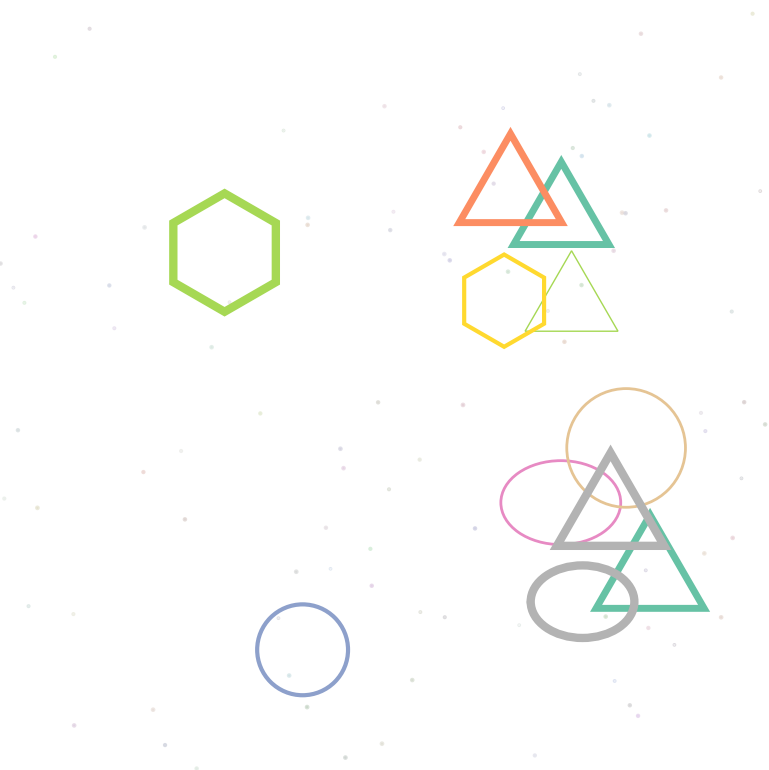[{"shape": "triangle", "thickness": 2.5, "radius": 0.4, "center": [0.844, 0.25]}, {"shape": "triangle", "thickness": 2.5, "radius": 0.36, "center": [0.729, 0.718]}, {"shape": "triangle", "thickness": 2.5, "radius": 0.38, "center": [0.663, 0.749]}, {"shape": "circle", "thickness": 1.5, "radius": 0.3, "center": [0.393, 0.156]}, {"shape": "oval", "thickness": 1, "radius": 0.39, "center": [0.728, 0.347]}, {"shape": "triangle", "thickness": 0.5, "radius": 0.35, "center": [0.742, 0.605]}, {"shape": "hexagon", "thickness": 3, "radius": 0.38, "center": [0.292, 0.672]}, {"shape": "hexagon", "thickness": 1.5, "radius": 0.3, "center": [0.655, 0.61]}, {"shape": "circle", "thickness": 1, "radius": 0.39, "center": [0.813, 0.418]}, {"shape": "triangle", "thickness": 3, "radius": 0.4, "center": [0.793, 0.331]}, {"shape": "oval", "thickness": 3, "radius": 0.34, "center": [0.757, 0.219]}]